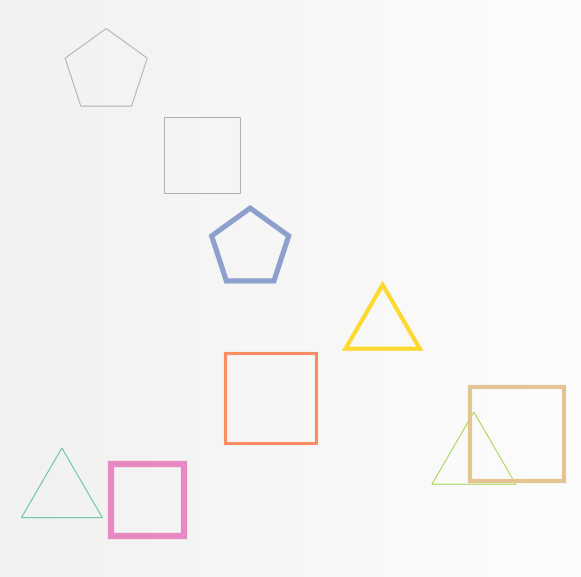[{"shape": "triangle", "thickness": 0.5, "radius": 0.4, "center": [0.106, 0.143]}, {"shape": "square", "thickness": 1.5, "radius": 0.39, "center": [0.466, 0.31]}, {"shape": "pentagon", "thickness": 2.5, "radius": 0.35, "center": [0.43, 0.569]}, {"shape": "square", "thickness": 3, "radius": 0.31, "center": [0.253, 0.133]}, {"shape": "triangle", "thickness": 0.5, "radius": 0.42, "center": [0.815, 0.202]}, {"shape": "triangle", "thickness": 2, "radius": 0.37, "center": [0.658, 0.432]}, {"shape": "square", "thickness": 2, "radius": 0.41, "center": [0.889, 0.248]}, {"shape": "square", "thickness": 0.5, "radius": 0.33, "center": [0.347, 0.731]}, {"shape": "pentagon", "thickness": 0.5, "radius": 0.37, "center": [0.183, 0.875]}]